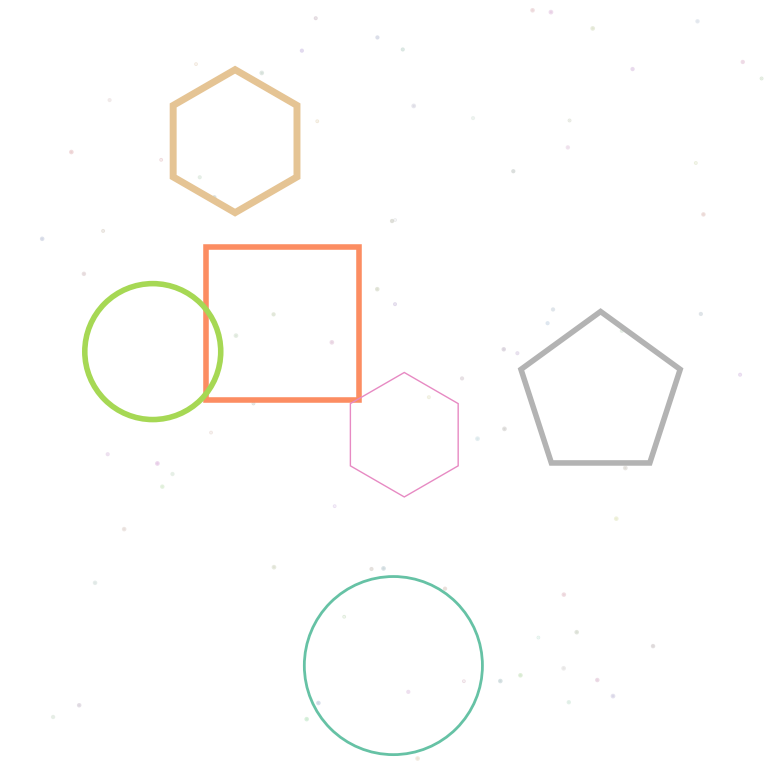[{"shape": "circle", "thickness": 1, "radius": 0.58, "center": [0.511, 0.136]}, {"shape": "square", "thickness": 2, "radius": 0.5, "center": [0.367, 0.58]}, {"shape": "hexagon", "thickness": 0.5, "radius": 0.4, "center": [0.525, 0.435]}, {"shape": "circle", "thickness": 2, "radius": 0.44, "center": [0.198, 0.543]}, {"shape": "hexagon", "thickness": 2.5, "radius": 0.46, "center": [0.305, 0.817]}, {"shape": "pentagon", "thickness": 2, "radius": 0.54, "center": [0.78, 0.487]}]